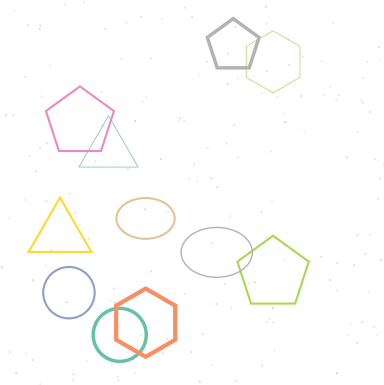[{"shape": "circle", "thickness": 2.5, "radius": 0.34, "center": [0.311, 0.13]}, {"shape": "triangle", "thickness": 0.5, "radius": 0.44, "center": [0.282, 0.61]}, {"shape": "hexagon", "thickness": 3, "radius": 0.44, "center": [0.378, 0.162]}, {"shape": "circle", "thickness": 1.5, "radius": 0.33, "center": [0.179, 0.24]}, {"shape": "pentagon", "thickness": 1.5, "radius": 0.46, "center": [0.208, 0.683]}, {"shape": "hexagon", "thickness": 0.5, "radius": 0.4, "center": [0.709, 0.839]}, {"shape": "pentagon", "thickness": 1.5, "radius": 0.49, "center": [0.709, 0.29]}, {"shape": "triangle", "thickness": 1.5, "radius": 0.47, "center": [0.156, 0.393]}, {"shape": "oval", "thickness": 1.5, "radius": 0.38, "center": [0.378, 0.433]}, {"shape": "pentagon", "thickness": 2.5, "radius": 0.35, "center": [0.606, 0.881]}, {"shape": "oval", "thickness": 1, "radius": 0.46, "center": [0.563, 0.344]}]